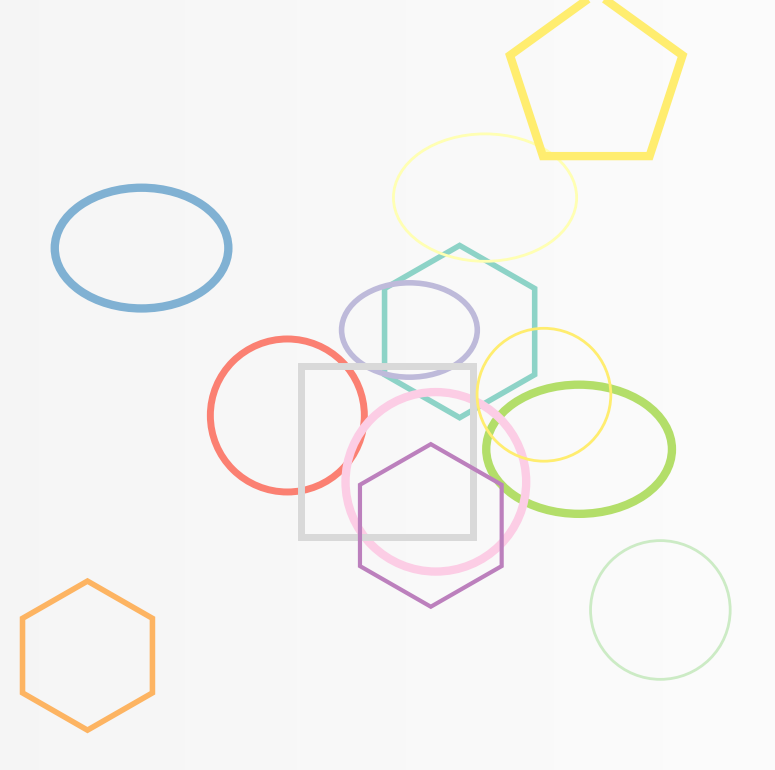[{"shape": "hexagon", "thickness": 2, "radius": 0.56, "center": [0.593, 0.569]}, {"shape": "oval", "thickness": 1, "radius": 0.59, "center": [0.626, 0.743]}, {"shape": "oval", "thickness": 2, "radius": 0.44, "center": [0.528, 0.571]}, {"shape": "circle", "thickness": 2.5, "radius": 0.5, "center": [0.371, 0.46]}, {"shape": "oval", "thickness": 3, "radius": 0.56, "center": [0.183, 0.678]}, {"shape": "hexagon", "thickness": 2, "radius": 0.48, "center": [0.113, 0.149]}, {"shape": "oval", "thickness": 3, "radius": 0.6, "center": [0.747, 0.417]}, {"shape": "circle", "thickness": 3, "radius": 0.58, "center": [0.562, 0.374]}, {"shape": "square", "thickness": 2.5, "radius": 0.55, "center": [0.499, 0.414]}, {"shape": "hexagon", "thickness": 1.5, "radius": 0.53, "center": [0.556, 0.318]}, {"shape": "circle", "thickness": 1, "radius": 0.45, "center": [0.852, 0.208]}, {"shape": "pentagon", "thickness": 3, "radius": 0.59, "center": [0.769, 0.892]}, {"shape": "circle", "thickness": 1, "radius": 0.43, "center": [0.702, 0.487]}]